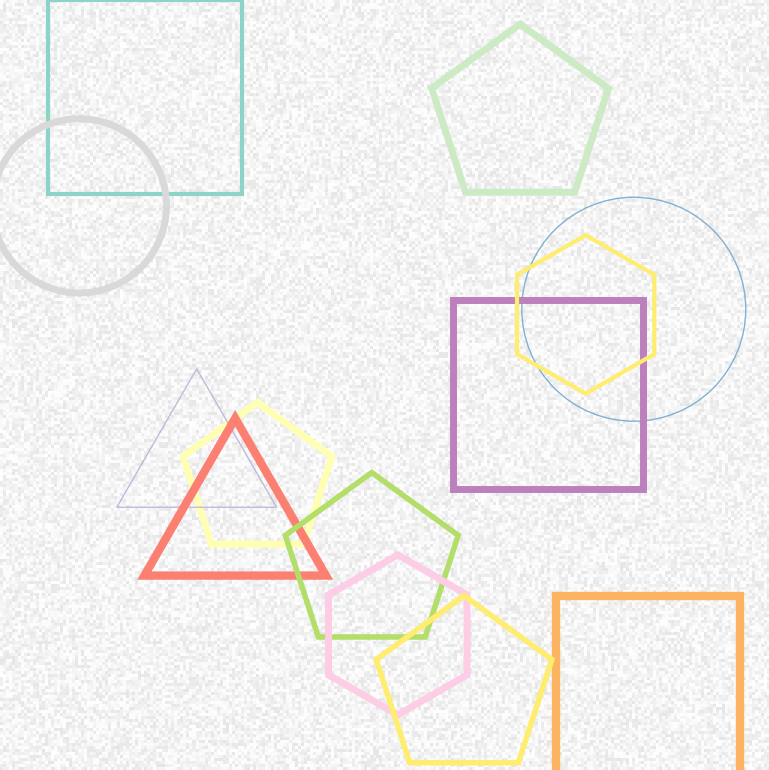[{"shape": "square", "thickness": 1.5, "radius": 0.63, "center": [0.188, 0.874]}, {"shape": "pentagon", "thickness": 2.5, "radius": 0.51, "center": [0.334, 0.376]}, {"shape": "triangle", "thickness": 0.5, "radius": 0.6, "center": [0.255, 0.401]}, {"shape": "triangle", "thickness": 3, "radius": 0.68, "center": [0.305, 0.321]}, {"shape": "circle", "thickness": 0.5, "radius": 0.73, "center": [0.823, 0.598]}, {"shape": "square", "thickness": 3, "radius": 0.6, "center": [0.842, 0.107]}, {"shape": "pentagon", "thickness": 2, "radius": 0.59, "center": [0.483, 0.268]}, {"shape": "hexagon", "thickness": 2.5, "radius": 0.52, "center": [0.517, 0.175]}, {"shape": "circle", "thickness": 2.5, "radius": 0.57, "center": [0.103, 0.733]}, {"shape": "square", "thickness": 2.5, "radius": 0.62, "center": [0.711, 0.488]}, {"shape": "pentagon", "thickness": 2.5, "radius": 0.6, "center": [0.675, 0.848]}, {"shape": "hexagon", "thickness": 1.5, "radius": 0.51, "center": [0.761, 0.592]}, {"shape": "pentagon", "thickness": 2, "radius": 0.6, "center": [0.603, 0.106]}]